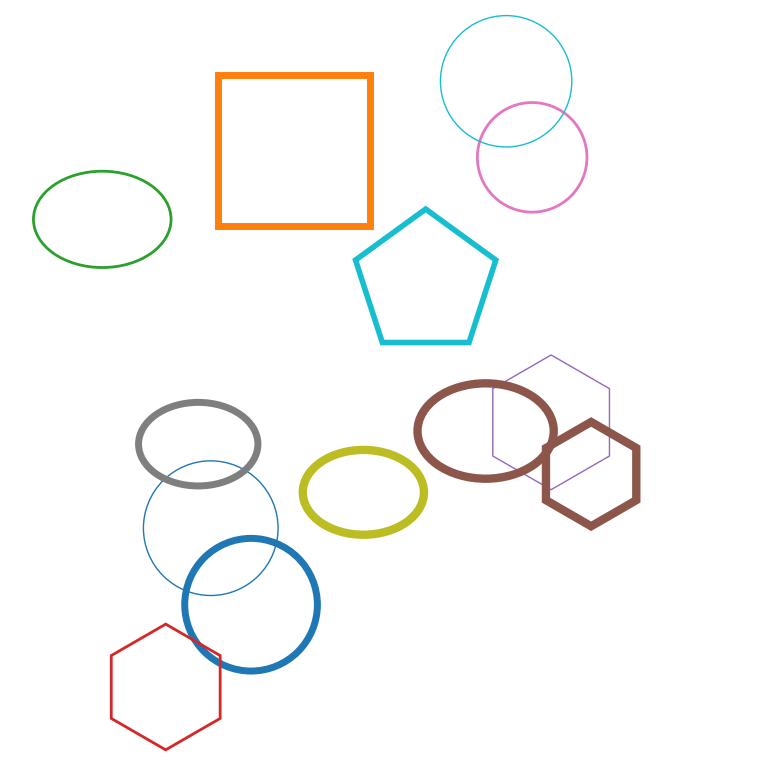[{"shape": "circle", "thickness": 2.5, "radius": 0.43, "center": [0.326, 0.215]}, {"shape": "circle", "thickness": 0.5, "radius": 0.44, "center": [0.274, 0.314]}, {"shape": "square", "thickness": 2.5, "radius": 0.49, "center": [0.382, 0.805]}, {"shape": "oval", "thickness": 1, "radius": 0.45, "center": [0.133, 0.715]}, {"shape": "hexagon", "thickness": 1, "radius": 0.41, "center": [0.215, 0.108]}, {"shape": "hexagon", "thickness": 0.5, "radius": 0.44, "center": [0.716, 0.452]}, {"shape": "oval", "thickness": 3, "radius": 0.44, "center": [0.631, 0.44]}, {"shape": "hexagon", "thickness": 3, "radius": 0.34, "center": [0.768, 0.384]}, {"shape": "circle", "thickness": 1, "radius": 0.36, "center": [0.691, 0.796]}, {"shape": "oval", "thickness": 2.5, "radius": 0.39, "center": [0.257, 0.423]}, {"shape": "oval", "thickness": 3, "radius": 0.39, "center": [0.472, 0.361]}, {"shape": "pentagon", "thickness": 2, "radius": 0.48, "center": [0.553, 0.633]}, {"shape": "circle", "thickness": 0.5, "radius": 0.43, "center": [0.657, 0.894]}]